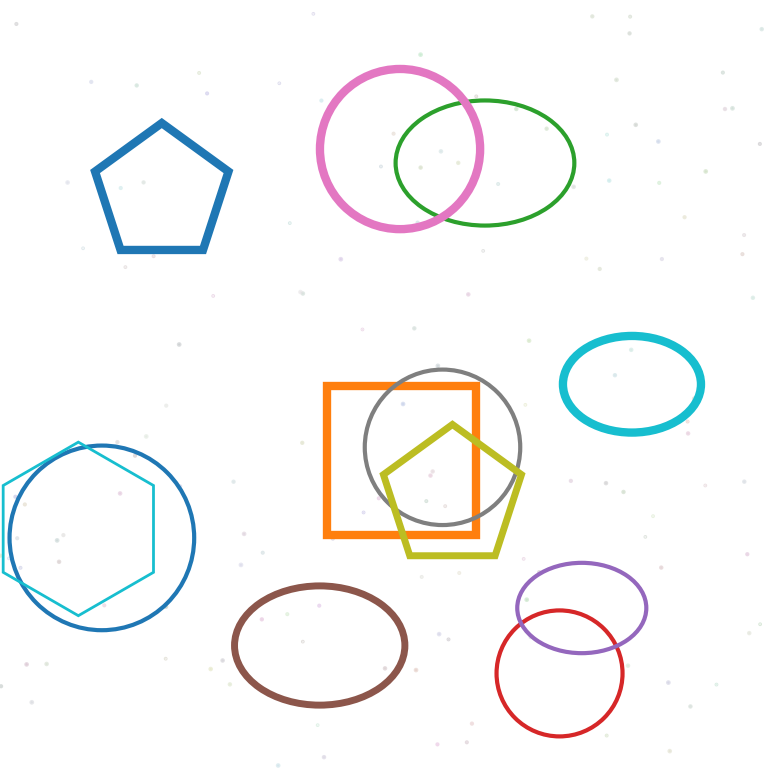[{"shape": "circle", "thickness": 1.5, "radius": 0.6, "center": [0.132, 0.301]}, {"shape": "pentagon", "thickness": 3, "radius": 0.46, "center": [0.21, 0.749]}, {"shape": "square", "thickness": 3, "radius": 0.49, "center": [0.521, 0.402]}, {"shape": "oval", "thickness": 1.5, "radius": 0.58, "center": [0.63, 0.788]}, {"shape": "circle", "thickness": 1.5, "radius": 0.41, "center": [0.727, 0.125]}, {"shape": "oval", "thickness": 1.5, "radius": 0.42, "center": [0.756, 0.21]}, {"shape": "oval", "thickness": 2.5, "radius": 0.55, "center": [0.415, 0.162]}, {"shape": "circle", "thickness": 3, "radius": 0.52, "center": [0.52, 0.806]}, {"shape": "circle", "thickness": 1.5, "radius": 0.5, "center": [0.575, 0.419]}, {"shape": "pentagon", "thickness": 2.5, "radius": 0.47, "center": [0.588, 0.354]}, {"shape": "oval", "thickness": 3, "radius": 0.45, "center": [0.821, 0.501]}, {"shape": "hexagon", "thickness": 1, "radius": 0.56, "center": [0.102, 0.313]}]